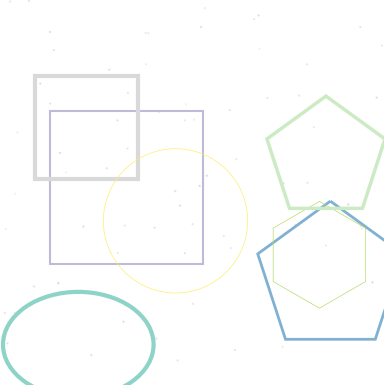[{"shape": "oval", "thickness": 3, "radius": 0.98, "center": [0.203, 0.105]}, {"shape": "square", "thickness": 1.5, "radius": 0.99, "center": [0.329, 0.513]}, {"shape": "pentagon", "thickness": 2, "radius": 0.99, "center": [0.858, 0.279]}, {"shape": "hexagon", "thickness": 0.5, "radius": 0.69, "center": [0.83, 0.338]}, {"shape": "square", "thickness": 3, "radius": 0.67, "center": [0.225, 0.669]}, {"shape": "pentagon", "thickness": 2.5, "radius": 0.81, "center": [0.847, 0.589]}, {"shape": "circle", "thickness": 0.5, "radius": 0.94, "center": [0.456, 0.426]}]